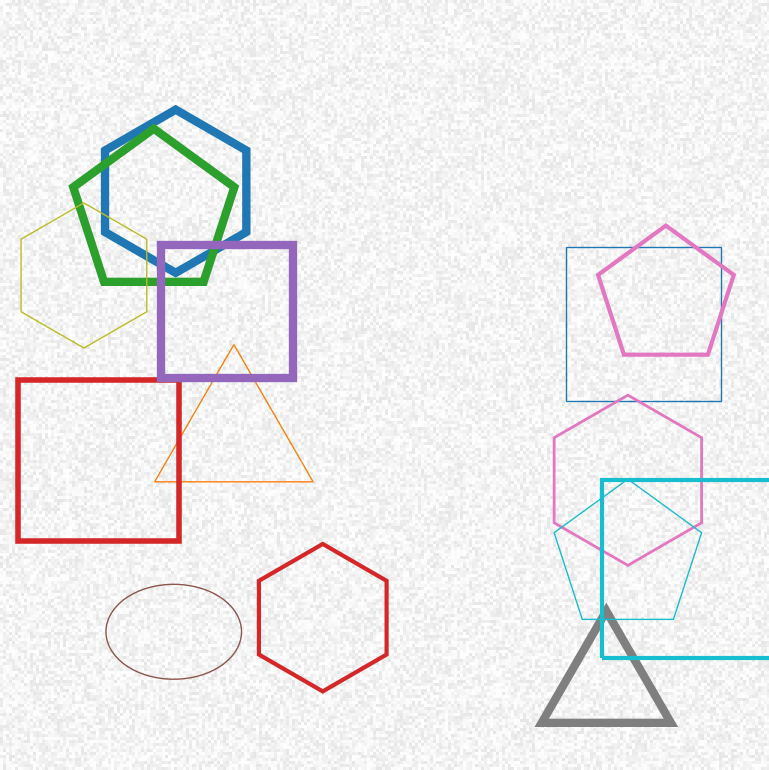[{"shape": "square", "thickness": 0.5, "radius": 0.5, "center": [0.836, 0.579]}, {"shape": "hexagon", "thickness": 3, "radius": 0.53, "center": [0.228, 0.752]}, {"shape": "triangle", "thickness": 0.5, "radius": 0.59, "center": [0.304, 0.434]}, {"shape": "pentagon", "thickness": 3, "radius": 0.55, "center": [0.2, 0.723]}, {"shape": "hexagon", "thickness": 1.5, "radius": 0.48, "center": [0.419, 0.198]}, {"shape": "square", "thickness": 2, "radius": 0.52, "center": [0.128, 0.402]}, {"shape": "square", "thickness": 3, "radius": 0.43, "center": [0.295, 0.596]}, {"shape": "oval", "thickness": 0.5, "radius": 0.44, "center": [0.226, 0.18]}, {"shape": "pentagon", "thickness": 1.5, "radius": 0.46, "center": [0.865, 0.614]}, {"shape": "hexagon", "thickness": 1, "radius": 0.55, "center": [0.815, 0.376]}, {"shape": "triangle", "thickness": 3, "radius": 0.48, "center": [0.787, 0.11]}, {"shape": "hexagon", "thickness": 0.5, "radius": 0.47, "center": [0.109, 0.642]}, {"shape": "square", "thickness": 1.5, "radius": 0.58, "center": [0.897, 0.261]}, {"shape": "pentagon", "thickness": 0.5, "radius": 0.5, "center": [0.815, 0.277]}]